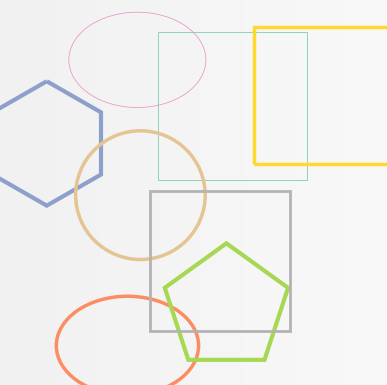[{"shape": "square", "thickness": 0.5, "radius": 0.96, "center": [0.599, 0.724]}, {"shape": "oval", "thickness": 2.5, "radius": 0.92, "center": [0.329, 0.102]}, {"shape": "hexagon", "thickness": 3, "radius": 0.81, "center": [0.121, 0.627]}, {"shape": "oval", "thickness": 0.5, "radius": 0.88, "center": [0.354, 0.845]}, {"shape": "pentagon", "thickness": 3, "radius": 0.84, "center": [0.584, 0.201]}, {"shape": "square", "thickness": 2.5, "radius": 0.88, "center": [0.834, 0.752]}, {"shape": "circle", "thickness": 2.5, "radius": 0.84, "center": [0.362, 0.493]}, {"shape": "square", "thickness": 2, "radius": 0.91, "center": [0.568, 0.323]}]